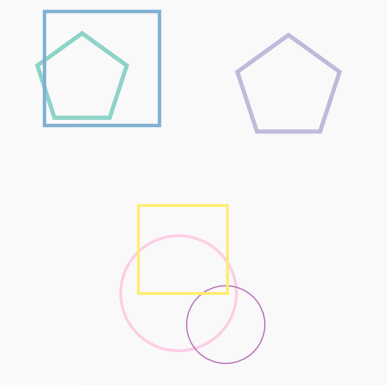[{"shape": "pentagon", "thickness": 3, "radius": 0.61, "center": [0.212, 0.792]}, {"shape": "pentagon", "thickness": 3, "radius": 0.69, "center": [0.744, 0.77]}, {"shape": "square", "thickness": 2.5, "radius": 0.74, "center": [0.262, 0.823]}, {"shape": "circle", "thickness": 2, "radius": 0.75, "center": [0.461, 0.238]}, {"shape": "circle", "thickness": 1, "radius": 0.5, "center": [0.583, 0.157]}, {"shape": "square", "thickness": 2, "radius": 0.57, "center": [0.471, 0.354]}]